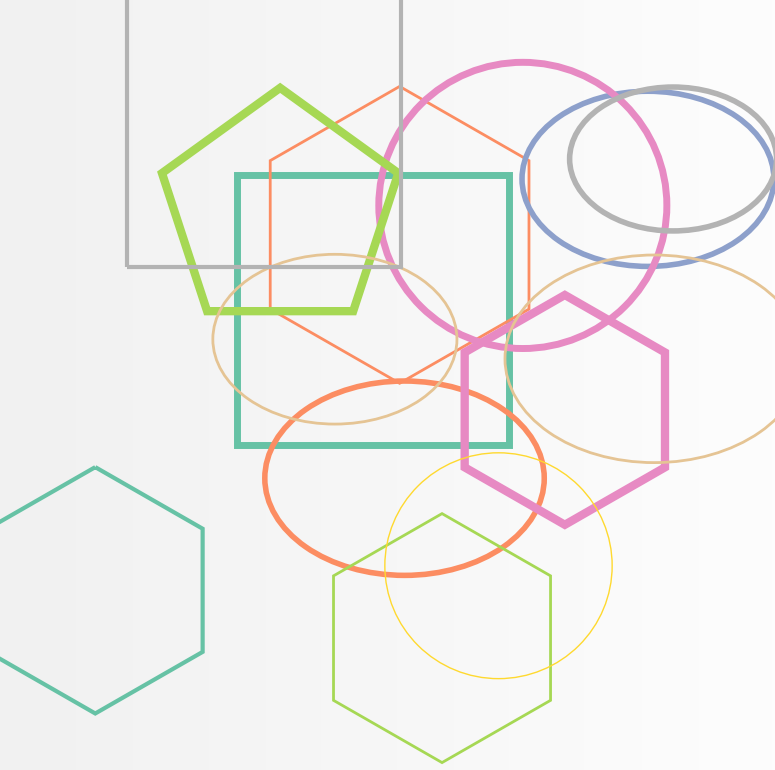[{"shape": "square", "thickness": 2.5, "radius": 0.88, "center": [0.481, 0.598]}, {"shape": "hexagon", "thickness": 1.5, "radius": 0.8, "center": [0.123, 0.233]}, {"shape": "hexagon", "thickness": 1, "radius": 0.96, "center": [0.516, 0.695]}, {"shape": "oval", "thickness": 2, "radius": 0.9, "center": [0.522, 0.379]}, {"shape": "oval", "thickness": 2, "radius": 0.81, "center": [0.836, 0.768]}, {"shape": "circle", "thickness": 2.5, "radius": 0.93, "center": [0.675, 0.733]}, {"shape": "hexagon", "thickness": 3, "radius": 0.75, "center": [0.729, 0.468]}, {"shape": "pentagon", "thickness": 3, "radius": 0.8, "center": [0.361, 0.726]}, {"shape": "hexagon", "thickness": 1, "radius": 0.81, "center": [0.57, 0.171]}, {"shape": "circle", "thickness": 0.5, "radius": 0.73, "center": [0.643, 0.265]}, {"shape": "oval", "thickness": 1, "radius": 0.96, "center": [0.844, 0.534]}, {"shape": "oval", "thickness": 1, "radius": 0.79, "center": [0.432, 0.559]}, {"shape": "oval", "thickness": 2, "radius": 0.67, "center": [0.868, 0.794]}, {"shape": "square", "thickness": 1.5, "radius": 0.88, "center": [0.341, 0.83]}]